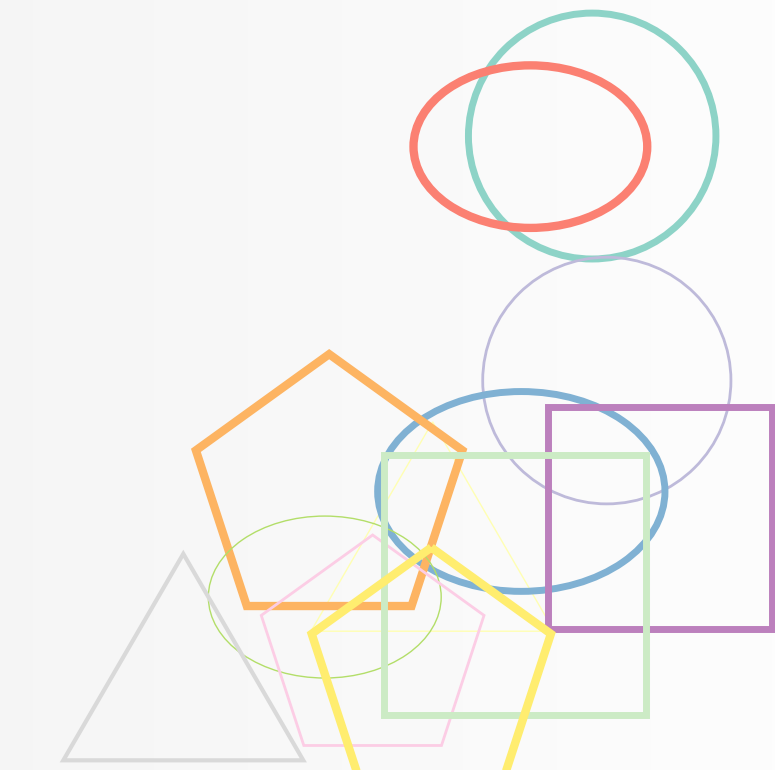[{"shape": "circle", "thickness": 2.5, "radius": 0.8, "center": [0.764, 0.823]}, {"shape": "triangle", "thickness": 0.5, "radius": 0.91, "center": [0.558, 0.271]}, {"shape": "circle", "thickness": 1, "radius": 0.8, "center": [0.783, 0.506]}, {"shape": "oval", "thickness": 3, "radius": 0.75, "center": [0.684, 0.81]}, {"shape": "oval", "thickness": 2.5, "radius": 0.93, "center": [0.673, 0.362]}, {"shape": "pentagon", "thickness": 3, "radius": 0.9, "center": [0.425, 0.359]}, {"shape": "oval", "thickness": 0.5, "radius": 0.75, "center": [0.419, 0.225]}, {"shape": "pentagon", "thickness": 1, "radius": 0.76, "center": [0.481, 0.154]}, {"shape": "triangle", "thickness": 1.5, "radius": 0.89, "center": [0.237, 0.102]}, {"shape": "square", "thickness": 2.5, "radius": 0.72, "center": [0.852, 0.328]}, {"shape": "square", "thickness": 2.5, "radius": 0.84, "center": [0.664, 0.24]}, {"shape": "pentagon", "thickness": 3, "radius": 0.81, "center": [0.557, 0.127]}]